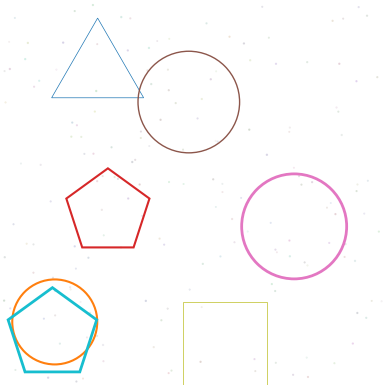[{"shape": "triangle", "thickness": 0.5, "radius": 0.69, "center": [0.254, 0.815]}, {"shape": "circle", "thickness": 1.5, "radius": 0.55, "center": [0.142, 0.164]}, {"shape": "pentagon", "thickness": 1.5, "radius": 0.57, "center": [0.28, 0.449]}, {"shape": "circle", "thickness": 1, "radius": 0.66, "center": [0.49, 0.735]}, {"shape": "circle", "thickness": 2, "radius": 0.68, "center": [0.764, 0.412]}, {"shape": "square", "thickness": 0.5, "radius": 0.54, "center": [0.585, 0.107]}, {"shape": "pentagon", "thickness": 2, "radius": 0.6, "center": [0.136, 0.132]}]